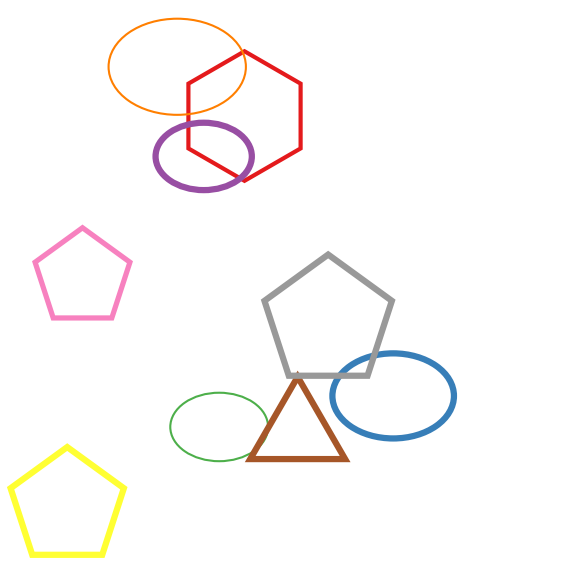[{"shape": "hexagon", "thickness": 2, "radius": 0.56, "center": [0.423, 0.798]}, {"shape": "oval", "thickness": 3, "radius": 0.53, "center": [0.681, 0.314]}, {"shape": "oval", "thickness": 1, "radius": 0.42, "center": [0.38, 0.26]}, {"shape": "oval", "thickness": 3, "radius": 0.42, "center": [0.353, 0.728]}, {"shape": "oval", "thickness": 1, "radius": 0.59, "center": [0.307, 0.884]}, {"shape": "pentagon", "thickness": 3, "radius": 0.52, "center": [0.116, 0.122]}, {"shape": "triangle", "thickness": 3, "radius": 0.47, "center": [0.515, 0.252]}, {"shape": "pentagon", "thickness": 2.5, "radius": 0.43, "center": [0.143, 0.518]}, {"shape": "pentagon", "thickness": 3, "radius": 0.58, "center": [0.568, 0.442]}]